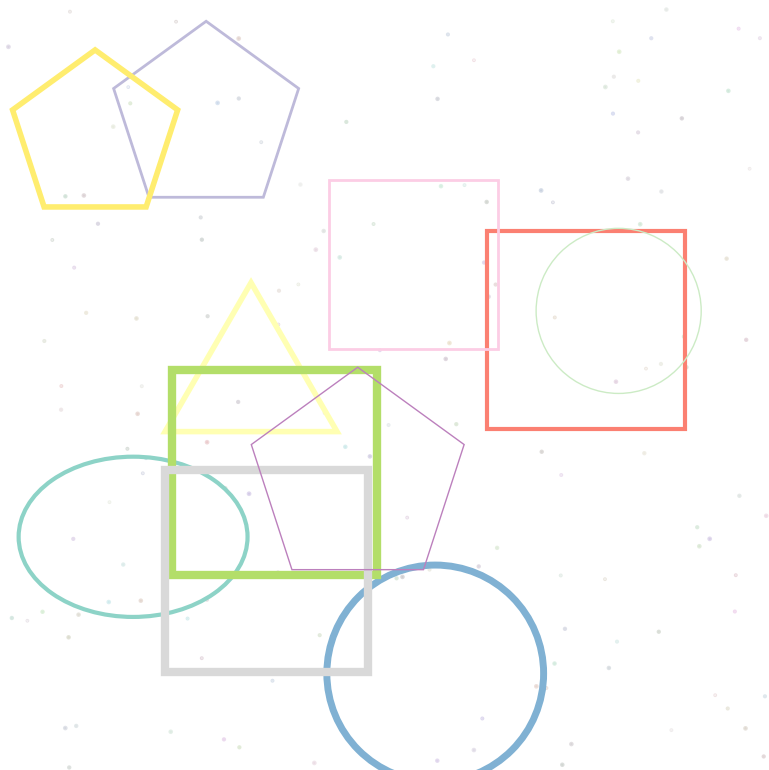[{"shape": "oval", "thickness": 1.5, "radius": 0.74, "center": [0.173, 0.303]}, {"shape": "triangle", "thickness": 2, "radius": 0.64, "center": [0.326, 0.504]}, {"shape": "pentagon", "thickness": 1, "radius": 0.63, "center": [0.268, 0.846]}, {"shape": "square", "thickness": 1.5, "radius": 0.64, "center": [0.761, 0.571]}, {"shape": "circle", "thickness": 2.5, "radius": 0.7, "center": [0.565, 0.125]}, {"shape": "square", "thickness": 3, "radius": 0.67, "center": [0.357, 0.387]}, {"shape": "square", "thickness": 1, "radius": 0.55, "center": [0.537, 0.656]}, {"shape": "square", "thickness": 3, "radius": 0.66, "center": [0.346, 0.259]}, {"shape": "pentagon", "thickness": 0.5, "radius": 0.73, "center": [0.465, 0.378]}, {"shape": "circle", "thickness": 0.5, "radius": 0.54, "center": [0.803, 0.596]}, {"shape": "pentagon", "thickness": 2, "radius": 0.56, "center": [0.124, 0.822]}]